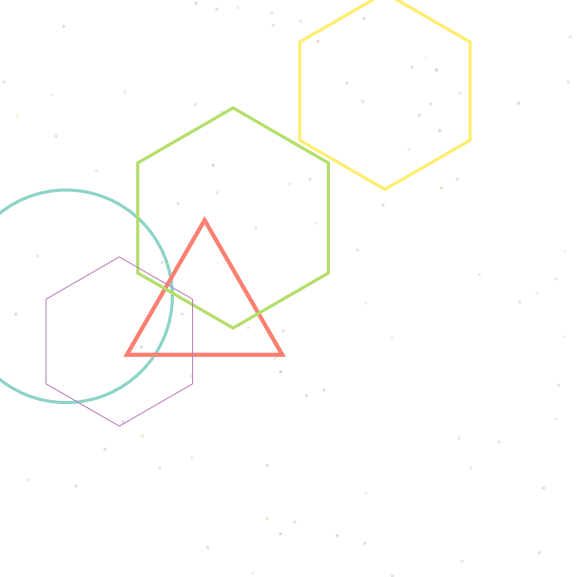[{"shape": "circle", "thickness": 1.5, "radius": 0.92, "center": [0.114, 0.486]}, {"shape": "triangle", "thickness": 2, "radius": 0.78, "center": [0.354, 0.462]}, {"shape": "hexagon", "thickness": 1.5, "radius": 0.95, "center": [0.404, 0.622]}, {"shape": "hexagon", "thickness": 0.5, "radius": 0.73, "center": [0.207, 0.408]}, {"shape": "hexagon", "thickness": 1.5, "radius": 0.85, "center": [0.666, 0.841]}]